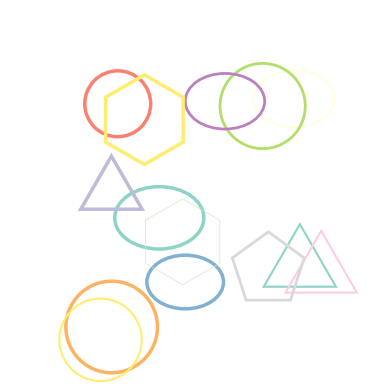[{"shape": "oval", "thickness": 2.5, "radius": 0.58, "center": [0.414, 0.434]}, {"shape": "triangle", "thickness": 1.5, "radius": 0.54, "center": [0.779, 0.309]}, {"shape": "oval", "thickness": 0.5, "radius": 0.53, "center": [0.764, 0.743]}, {"shape": "triangle", "thickness": 2.5, "radius": 0.46, "center": [0.289, 0.503]}, {"shape": "circle", "thickness": 2.5, "radius": 0.43, "center": [0.306, 0.73]}, {"shape": "oval", "thickness": 2.5, "radius": 0.5, "center": [0.481, 0.268]}, {"shape": "circle", "thickness": 2.5, "radius": 0.59, "center": [0.29, 0.151]}, {"shape": "circle", "thickness": 2, "radius": 0.55, "center": [0.682, 0.725]}, {"shape": "triangle", "thickness": 1.5, "radius": 0.53, "center": [0.834, 0.293]}, {"shape": "pentagon", "thickness": 2, "radius": 0.49, "center": [0.697, 0.3]}, {"shape": "oval", "thickness": 2, "radius": 0.52, "center": [0.584, 0.737]}, {"shape": "hexagon", "thickness": 0.5, "radius": 0.56, "center": [0.474, 0.372]}, {"shape": "circle", "thickness": 1.5, "radius": 0.54, "center": [0.261, 0.117]}, {"shape": "hexagon", "thickness": 2.5, "radius": 0.58, "center": [0.375, 0.689]}]